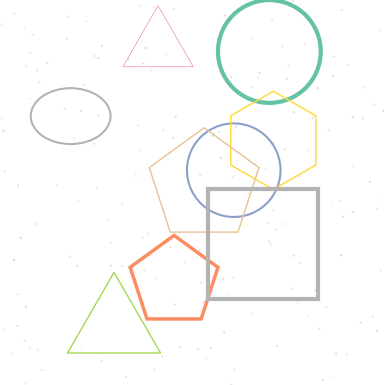[{"shape": "circle", "thickness": 3, "radius": 0.67, "center": [0.7, 0.866]}, {"shape": "pentagon", "thickness": 2.5, "radius": 0.6, "center": [0.452, 0.269]}, {"shape": "circle", "thickness": 1.5, "radius": 0.61, "center": [0.607, 0.558]}, {"shape": "triangle", "thickness": 0.5, "radius": 0.53, "center": [0.411, 0.879]}, {"shape": "triangle", "thickness": 1, "radius": 0.7, "center": [0.296, 0.153]}, {"shape": "hexagon", "thickness": 1, "radius": 0.64, "center": [0.71, 0.635]}, {"shape": "pentagon", "thickness": 1, "radius": 0.75, "center": [0.53, 0.518]}, {"shape": "square", "thickness": 3, "radius": 0.72, "center": [0.683, 0.366]}, {"shape": "oval", "thickness": 1.5, "radius": 0.52, "center": [0.184, 0.698]}]